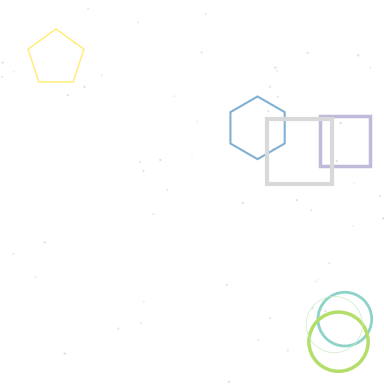[{"shape": "circle", "thickness": 2, "radius": 0.35, "center": [0.896, 0.171]}, {"shape": "square", "thickness": 2.5, "radius": 0.32, "center": [0.896, 0.634]}, {"shape": "hexagon", "thickness": 1.5, "radius": 0.41, "center": [0.669, 0.668]}, {"shape": "circle", "thickness": 2.5, "radius": 0.38, "center": [0.879, 0.112]}, {"shape": "square", "thickness": 3, "radius": 0.43, "center": [0.778, 0.606]}, {"shape": "circle", "thickness": 0.5, "radius": 0.37, "center": [0.868, 0.157]}, {"shape": "pentagon", "thickness": 1, "radius": 0.38, "center": [0.145, 0.849]}]